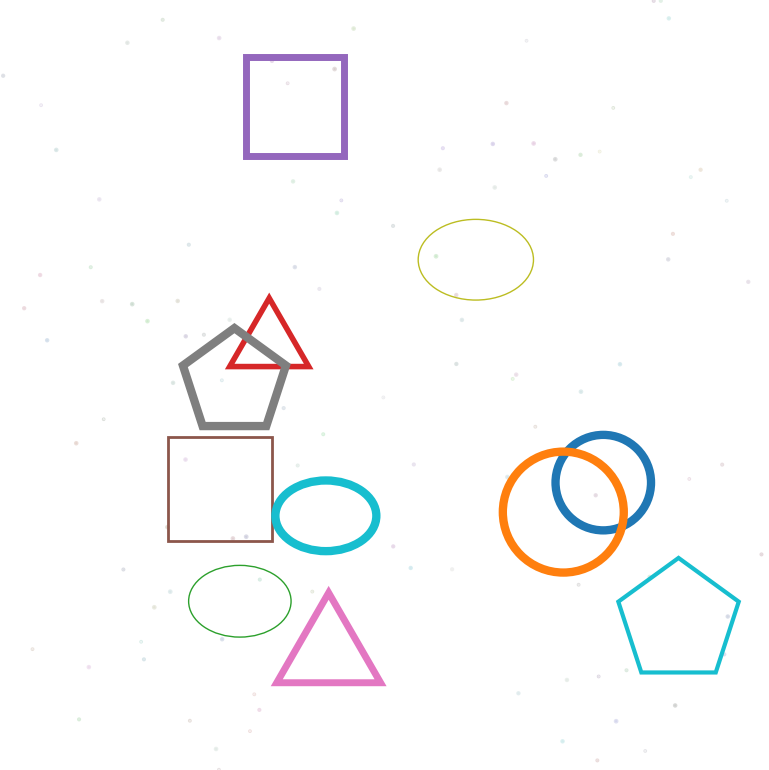[{"shape": "circle", "thickness": 3, "radius": 0.31, "center": [0.783, 0.373]}, {"shape": "circle", "thickness": 3, "radius": 0.39, "center": [0.732, 0.335]}, {"shape": "oval", "thickness": 0.5, "radius": 0.33, "center": [0.311, 0.219]}, {"shape": "triangle", "thickness": 2, "radius": 0.3, "center": [0.35, 0.554]}, {"shape": "square", "thickness": 2.5, "radius": 0.32, "center": [0.383, 0.862]}, {"shape": "square", "thickness": 1, "radius": 0.34, "center": [0.286, 0.365]}, {"shape": "triangle", "thickness": 2.5, "radius": 0.39, "center": [0.427, 0.152]}, {"shape": "pentagon", "thickness": 3, "radius": 0.35, "center": [0.304, 0.504]}, {"shape": "oval", "thickness": 0.5, "radius": 0.37, "center": [0.618, 0.663]}, {"shape": "pentagon", "thickness": 1.5, "radius": 0.41, "center": [0.881, 0.193]}, {"shape": "oval", "thickness": 3, "radius": 0.33, "center": [0.423, 0.33]}]